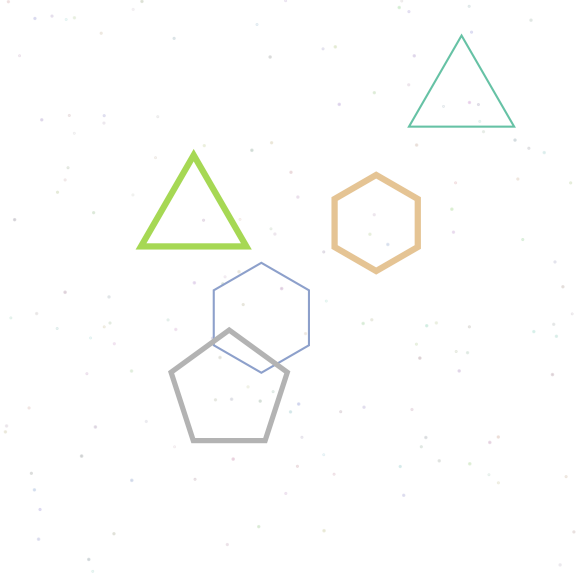[{"shape": "triangle", "thickness": 1, "radius": 0.53, "center": [0.799, 0.832]}, {"shape": "hexagon", "thickness": 1, "radius": 0.48, "center": [0.453, 0.449]}, {"shape": "triangle", "thickness": 3, "radius": 0.53, "center": [0.335, 0.625]}, {"shape": "hexagon", "thickness": 3, "radius": 0.42, "center": [0.651, 0.613]}, {"shape": "pentagon", "thickness": 2.5, "radius": 0.53, "center": [0.397, 0.322]}]